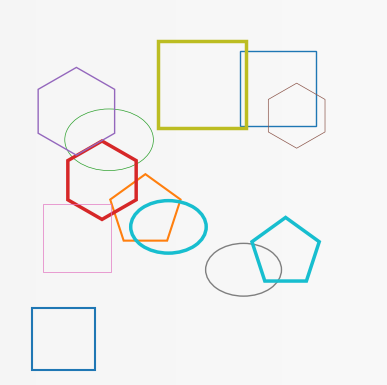[{"shape": "square", "thickness": 1.5, "radius": 0.41, "center": [0.165, 0.12]}, {"shape": "square", "thickness": 1, "radius": 0.49, "center": [0.717, 0.77]}, {"shape": "pentagon", "thickness": 1.5, "radius": 0.48, "center": [0.375, 0.452]}, {"shape": "oval", "thickness": 0.5, "radius": 0.57, "center": [0.282, 0.637]}, {"shape": "hexagon", "thickness": 2.5, "radius": 0.51, "center": [0.263, 0.532]}, {"shape": "hexagon", "thickness": 1, "radius": 0.57, "center": [0.197, 0.711]}, {"shape": "hexagon", "thickness": 0.5, "radius": 0.42, "center": [0.766, 0.7]}, {"shape": "square", "thickness": 0.5, "radius": 0.44, "center": [0.199, 0.382]}, {"shape": "oval", "thickness": 1, "radius": 0.49, "center": [0.629, 0.299]}, {"shape": "square", "thickness": 2.5, "radius": 0.57, "center": [0.521, 0.78]}, {"shape": "pentagon", "thickness": 2.5, "radius": 0.46, "center": [0.737, 0.344]}, {"shape": "oval", "thickness": 2.5, "radius": 0.49, "center": [0.435, 0.411]}]